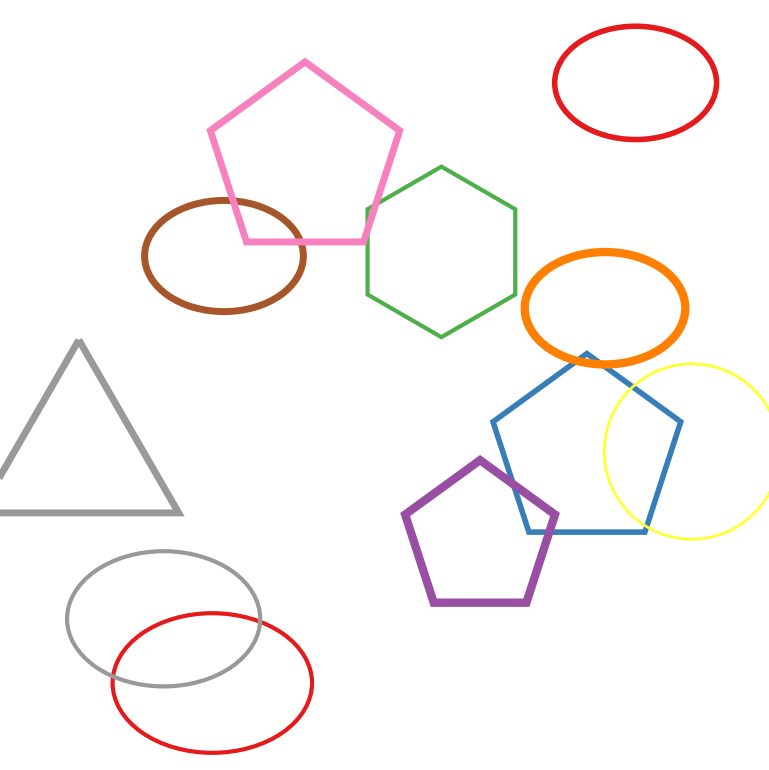[{"shape": "oval", "thickness": 2, "radius": 0.53, "center": [0.825, 0.892]}, {"shape": "oval", "thickness": 1.5, "radius": 0.65, "center": [0.276, 0.113]}, {"shape": "pentagon", "thickness": 2, "radius": 0.64, "center": [0.762, 0.413]}, {"shape": "hexagon", "thickness": 1.5, "radius": 0.55, "center": [0.573, 0.673]}, {"shape": "pentagon", "thickness": 3, "radius": 0.51, "center": [0.623, 0.3]}, {"shape": "oval", "thickness": 3, "radius": 0.52, "center": [0.786, 0.6]}, {"shape": "circle", "thickness": 1, "radius": 0.57, "center": [0.899, 0.414]}, {"shape": "oval", "thickness": 2.5, "radius": 0.52, "center": [0.291, 0.667]}, {"shape": "pentagon", "thickness": 2.5, "radius": 0.65, "center": [0.396, 0.79]}, {"shape": "triangle", "thickness": 2.5, "radius": 0.75, "center": [0.102, 0.409]}, {"shape": "oval", "thickness": 1.5, "radius": 0.63, "center": [0.213, 0.196]}]